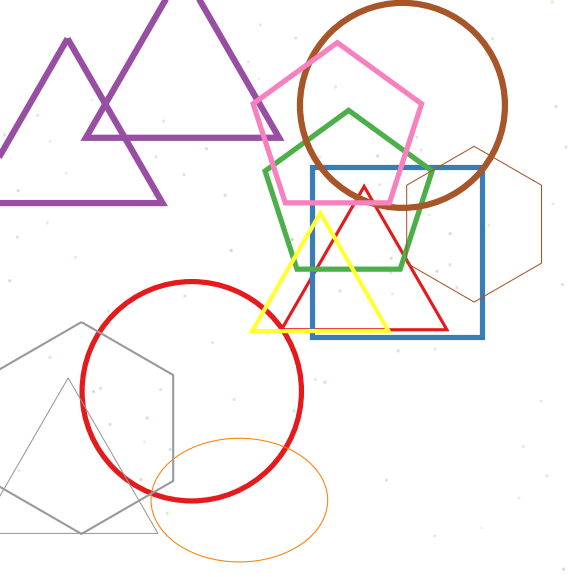[{"shape": "triangle", "thickness": 1.5, "radius": 0.83, "center": [0.631, 0.511]}, {"shape": "circle", "thickness": 2.5, "radius": 0.95, "center": [0.332, 0.322]}, {"shape": "square", "thickness": 2.5, "radius": 0.74, "center": [0.687, 0.562]}, {"shape": "pentagon", "thickness": 2.5, "radius": 0.76, "center": [0.604, 0.656]}, {"shape": "triangle", "thickness": 3, "radius": 0.97, "center": [0.316, 0.857]}, {"shape": "triangle", "thickness": 3, "radius": 0.95, "center": [0.117, 0.742]}, {"shape": "oval", "thickness": 0.5, "radius": 0.76, "center": [0.414, 0.133]}, {"shape": "triangle", "thickness": 2, "radius": 0.68, "center": [0.555, 0.494]}, {"shape": "hexagon", "thickness": 0.5, "radius": 0.67, "center": [0.821, 0.611]}, {"shape": "circle", "thickness": 3, "radius": 0.89, "center": [0.697, 0.817]}, {"shape": "pentagon", "thickness": 2.5, "radius": 0.77, "center": [0.584, 0.772]}, {"shape": "hexagon", "thickness": 1, "radius": 0.92, "center": [0.141, 0.258]}, {"shape": "triangle", "thickness": 0.5, "radius": 0.9, "center": [0.118, 0.165]}]